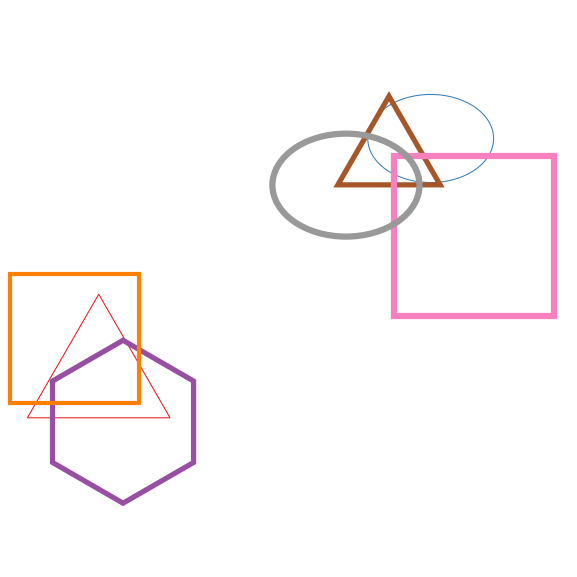[{"shape": "triangle", "thickness": 0.5, "radius": 0.71, "center": [0.171, 0.347]}, {"shape": "oval", "thickness": 0.5, "radius": 0.54, "center": [0.746, 0.759]}, {"shape": "hexagon", "thickness": 2.5, "radius": 0.71, "center": [0.213, 0.269]}, {"shape": "square", "thickness": 2, "radius": 0.56, "center": [0.129, 0.413]}, {"shape": "triangle", "thickness": 2.5, "radius": 0.51, "center": [0.674, 0.73]}, {"shape": "square", "thickness": 3, "radius": 0.69, "center": [0.821, 0.59]}, {"shape": "oval", "thickness": 3, "radius": 0.64, "center": [0.599, 0.679]}]